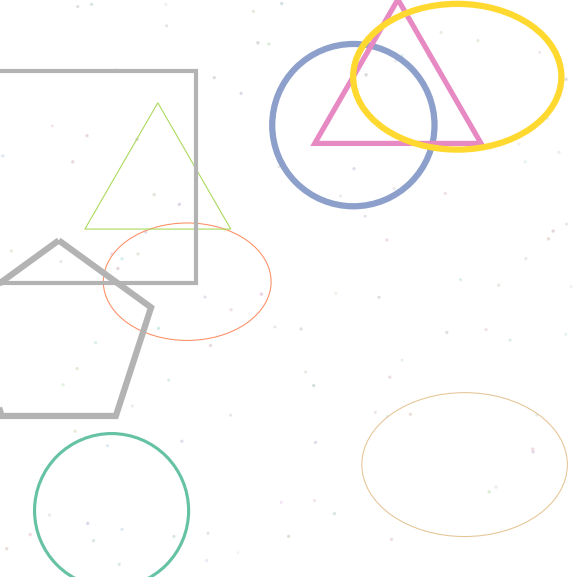[{"shape": "circle", "thickness": 1.5, "radius": 0.67, "center": [0.193, 0.115]}, {"shape": "oval", "thickness": 0.5, "radius": 0.73, "center": [0.324, 0.511]}, {"shape": "circle", "thickness": 3, "radius": 0.7, "center": [0.612, 0.782]}, {"shape": "triangle", "thickness": 2.5, "radius": 0.83, "center": [0.689, 0.834]}, {"shape": "triangle", "thickness": 0.5, "radius": 0.73, "center": [0.273, 0.675]}, {"shape": "oval", "thickness": 3, "radius": 0.9, "center": [0.792, 0.866]}, {"shape": "oval", "thickness": 0.5, "radius": 0.89, "center": [0.805, 0.195]}, {"shape": "pentagon", "thickness": 3, "radius": 0.84, "center": [0.102, 0.415]}, {"shape": "square", "thickness": 2, "radius": 0.92, "center": [0.156, 0.693]}]